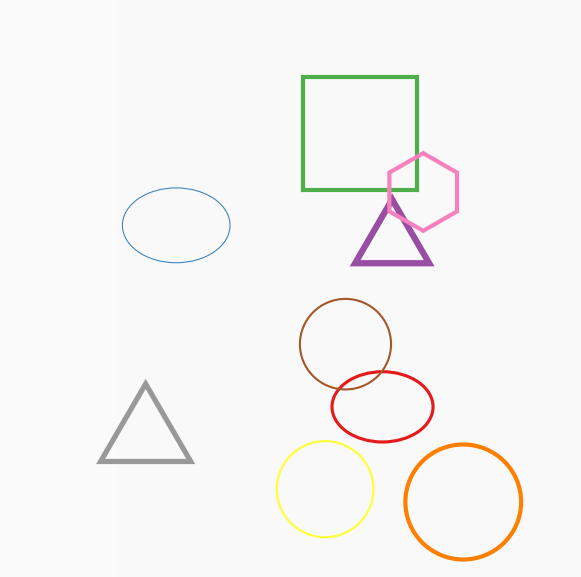[{"shape": "oval", "thickness": 1.5, "radius": 0.43, "center": [0.658, 0.295]}, {"shape": "oval", "thickness": 0.5, "radius": 0.46, "center": [0.303, 0.609]}, {"shape": "square", "thickness": 2, "radius": 0.49, "center": [0.619, 0.768]}, {"shape": "triangle", "thickness": 3, "radius": 0.37, "center": [0.675, 0.58]}, {"shape": "circle", "thickness": 2, "radius": 0.5, "center": [0.797, 0.13]}, {"shape": "circle", "thickness": 1, "radius": 0.42, "center": [0.559, 0.152]}, {"shape": "circle", "thickness": 1, "radius": 0.39, "center": [0.594, 0.403]}, {"shape": "hexagon", "thickness": 2, "radius": 0.34, "center": [0.728, 0.667]}, {"shape": "triangle", "thickness": 2.5, "radius": 0.45, "center": [0.251, 0.245]}]